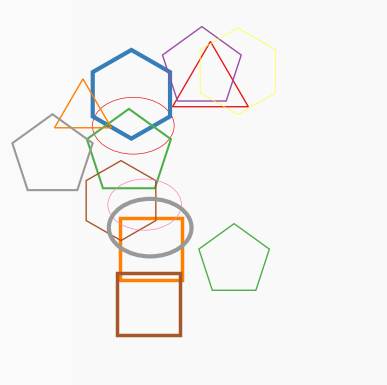[{"shape": "triangle", "thickness": 1, "radius": 0.56, "center": [0.543, 0.779]}, {"shape": "oval", "thickness": 0.5, "radius": 0.53, "center": [0.344, 0.673]}, {"shape": "hexagon", "thickness": 3, "radius": 0.58, "center": [0.339, 0.755]}, {"shape": "pentagon", "thickness": 1, "radius": 0.48, "center": [0.604, 0.323]}, {"shape": "pentagon", "thickness": 1.5, "radius": 0.57, "center": [0.333, 0.603]}, {"shape": "pentagon", "thickness": 1, "radius": 0.53, "center": [0.521, 0.824]}, {"shape": "square", "thickness": 2.5, "radius": 0.4, "center": [0.389, 0.352]}, {"shape": "triangle", "thickness": 1, "radius": 0.42, "center": [0.214, 0.71]}, {"shape": "hexagon", "thickness": 0.5, "radius": 0.56, "center": [0.614, 0.815]}, {"shape": "hexagon", "thickness": 1, "radius": 0.52, "center": [0.312, 0.479]}, {"shape": "square", "thickness": 2.5, "radius": 0.4, "center": [0.383, 0.21]}, {"shape": "oval", "thickness": 0.5, "radius": 0.47, "center": [0.373, 0.468]}, {"shape": "oval", "thickness": 3, "radius": 0.53, "center": [0.388, 0.409]}, {"shape": "pentagon", "thickness": 1.5, "radius": 0.54, "center": [0.135, 0.594]}]